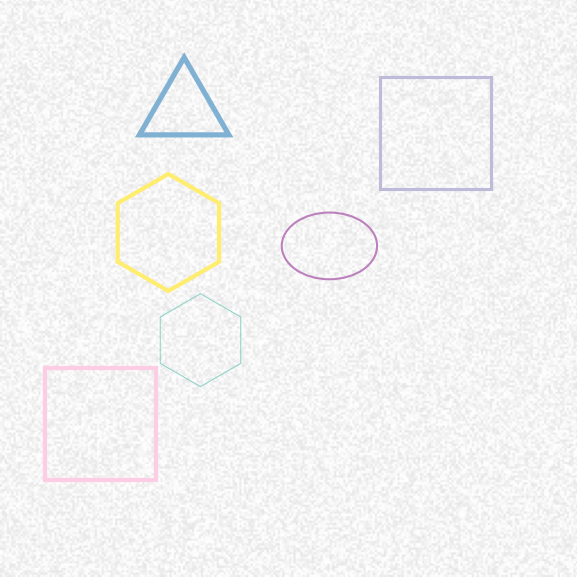[{"shape": "hexagon", "thickness": 0.5, "radius": 0.4, "center": [0.347, 0.41]}, {"shape": "square", "thickness": 1.5, "radius": 0.48, "center": [0.754, 0.769]}, {"shape": "triangle", "thickness": 2.5, "radius": 0.45, "center": [0.319, 0.81]}, {"shape": "square", "thickness": 2, "radius": 0.48, "center": [0.174, 0.265]}, {"shape": "oval", "thickness": 1, "radius": 0.41, "center": [0.57, 0.573]}, {"shape": "hexagon", "thickness": 2, "radius": 0.51, "center": [0.292, 0.597]}]